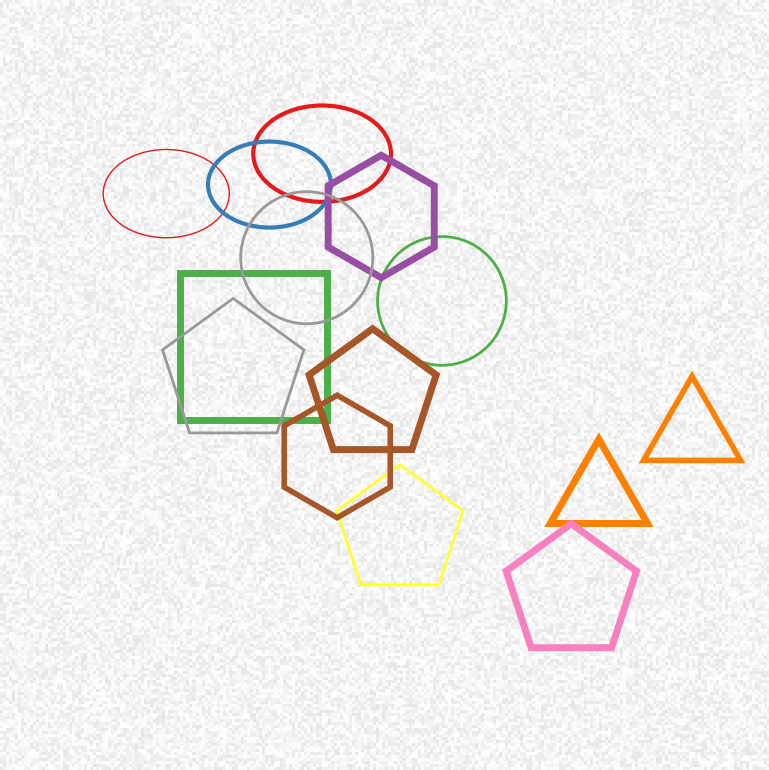[{"shape": "oval", "thickness": 1.5, "radius": 0.45, "center": [0.418, 0.8]}, {"shape": "oval", "thickness": 0.5, "radius": 0.41, "center": [0.216, 0.749]}, {"shape": "oval", "thickness": 1.5, "radius": 0.4, "center": [0.35, 0.76]}, {"shape": "circle", "thickness": 1, "radius": 0.42, "center": [0.574, 0.609]}, {"shape": "square", "thickness": 2.5, "radius": 0.48, "center": [0.329, 0.55]}, {"shape": "hexagon", "thickness": 2.5, "radius": 0.4, "center": [0.495, 0.719]}, {"shape": "triangle", "thickness": 2, "radius": 0.36, "center": [0.899, 0.438]}, {"shape": "triangle", "thickness": 2.5, "radius": 0.36, "center": [0.778, 0.357]}, {"shape": "pentagon", "thickness": 1, "radius": 0.43, "center": [0.519, 0.31]}, {"shape": "pentagon", "thickness": 2.5, "radius": 0.43, "center": [0.484, 0.486]}, {"shape": "hexagon", "thickness": 2, "radius": 0.4, "center": [0.438, 0.407]}, {"shape": "pentagon", "thickness": 2.5, "radius": 0.44, "center": [0.742, 0.231]}, {"shape": "pentagon", "thickness": 1, "radius": 0.48, "center": [0.303, 0.516]}, {"shape": "circle", "thickness": 1, "radius": 0.43, "center": [0.398, 0.665]}]